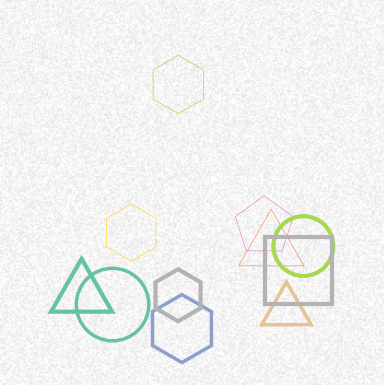[{"shape": "circle", "thickness": 2.5, "radius": 0.47, "center": [0.292, 0.209]}, {"shape": "triangle", "thickness": 3, "radius": 0.46, "center": [0.212, 0.236]}, {"shape": "triangle", "thickness": 0.5, "radius": 0.49, "center": [0.705, 0.358]}, {"shape": "hexagon", "thickness": 2.5, "radius": 0.44, "center": [0.473, 0.147]}, {"shape": "pentagon", "thickness": 0.5, "radius": 0.4, "center": [0.686, 0.412]}, {"shape": "hexagon", "thickness": 0.5, "radius": 0.38, "center": [0.463, 0.781]}, {"shape": "circle", "thickness": 3, "radius": 0.39, "center": [0.788, 0.361]}, {"shape": "hexagon", "thickness": 0.5, "radius": 0.37, "center": [0.341, 0.396]}, {"shape": "triangle", "thickness": 2.5, "radius": 0.37, "center": [0.744, 0.194]}, {"shape": "square", "thickness": 3, "radius": 0.44, "center": [0.774, 0.297]}, {"shape": "hexagon", "thickness": 3, "radius": 0.34, "center": [0.462, 0.233]}]